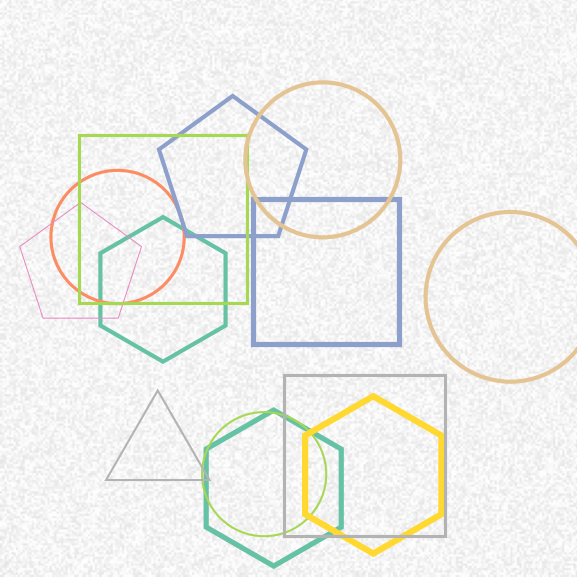[{"shape": "hexagon", "thickness": 2, "radius": 0.63, "center": [0.282, 0.498]}, {"shape": "hexagon", "thickness": 2.5, "radius": 0.68, "center": [0.474, 0.154]}, {"shape": "circle", "thickness": 1.5, "radius": 0.58, "center": [0.204, 0.589]}, {"shape": "square", "thickness": 2.5, "radius": 0.63, "center": [0.564, 0.529]}, {"shape": "pentagon", "thickness": 2, "radius": 0.67, "center": [0.403, 0.699]}, {"shape": "pentagon", "thickness": 0.5, "radius": 0.55, "center": [0.14, 0.538]}, {"shape": "square", "thickness": 1.5, "radius": 0.73, "center": [0.282, 0.62]}, {"shape": "circle", "thickness": 1, "radius": 0.54, "center": [0.457, 0.178]}, {"shape": "hexagon", "thickness": 3, "radius": 0.68, "center": [0.646, 0.177]}, {"shape": "circle", "thickness": 2, "radius": 0.74, "center": [0.884, 0.485]}, {"shape": "circle", "thickness": 2, "radius": 0.67, "center": [0.559, 0.722]}, {"shape": "square", "thickness": 1.5, "radius": 0.7, "center": [0.631, 0.211]}, {"shape": "triangle", "thickness": 1, "radius": 0.52, "center": [0.273, 0.22]}]